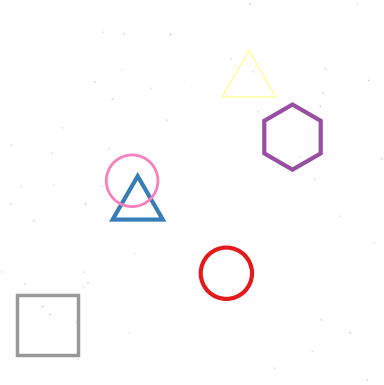[{"shape": "circle", "thickness": 3, "radius": 0.33, "center": [0.588, 0.29]}, {"shape": "triangle", "thickness": 3, "radius": 0.38, "center": [0.358, 0.467]}, {"shape": "hexagon", "thickness": 3, "radius": 0.42, "center": [0.76, 0.644]}, {"shape": "triangle", "thickness": 0.5, "radius": 0.4, "center": [0.647, 0.788]}, {"shape": "circle", "thickness": 2, "radius": 0.34, "center": [0.343, 0.53]}, {"shape": "square", "thickness": 2.5, "radius": 0.39, "center": [0.124, 0.155]}]